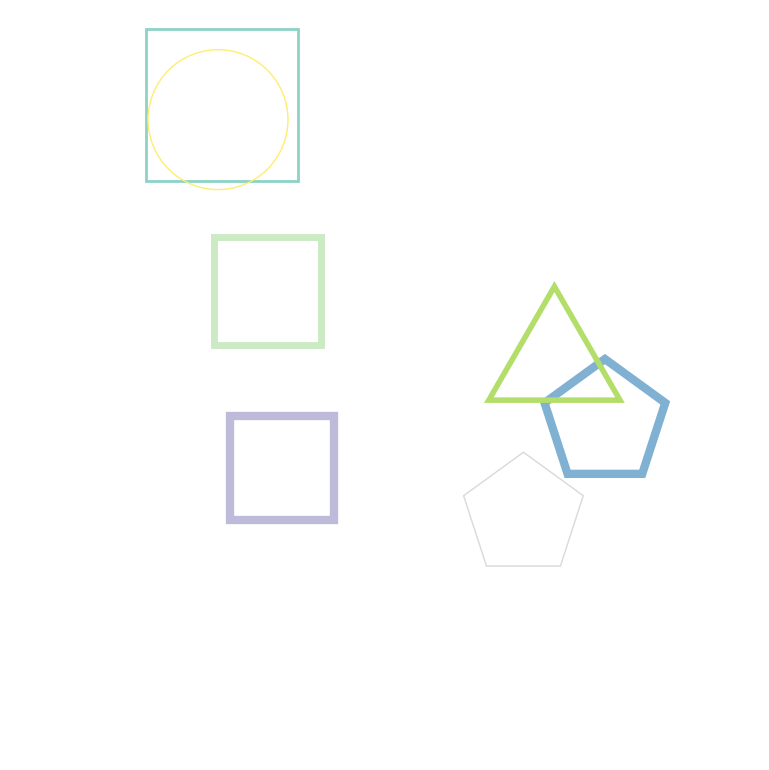[{"shape": "square", "thickness": 1, "radius": 0.49, "center": [0.288, 0.864]}, {"shape": "square", "thickness": 3, "radius": 0.34, "center": [0.366, 0.392]}, {"shape": "pentagon", "thickness": 3, "radius": 0.41, "center": [0.786, 0.451]}, {"shape": "triangle", "thickness": 2, "radius": 0.49, "center": [0.72, 0.53]}, {"shape": "pentagon", "thickness": 0.5, "radius": 0.41, "center": [0.68, 0.331]}, {"shape": "square", "thickness": 2.5, "radius": 0.35, "center": [0.347, 0.622]}, {"shape": "circle", "thickness": 0.5, "radius": 0.45, "center": [0.283, 0.845]}]